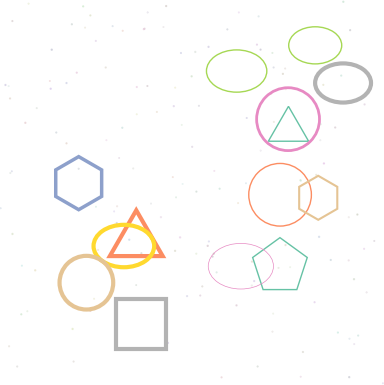[{"shape": "pentagon", "thickness": 1, "radius": 0.37, "center": [0.727, 0.308]}, {"shape": "triangle", "thickness": 1, "radius": 0.3, "center": [0.749, 0.663]}, {"shape": "circle", "thickness": 1, "radius": 0.41, "center": [0.727, 0.494]}, {"shape": "triangle", "thickness": 3, "radius": 0.4, "center": [0.354, 0.374]}, {"shape": "hexagon", "thickness": 2.5, "radius": 0.34, "center": [0.204, 0.524]}, {"shape": "circle", "thickness": 2, "radius": 0.41, "center": [0.748, 0.69]}, {"shape": "oval", "thickness": 0.5, "radius": 0.42, "center": [0.626, 0.309]}, {"shape": "oval", "thickness": 1, "radius": 0.39, "center": [0.615, 0.815]}, {"shape": "oval", "thickness": 1, "radius": 0.34, "center": [0.819, 0.882]}, {"shape": "oval", "thickness": 3, "radius": 0.39, "center": [0.322, 0.361]}, {"shape": "circle", "thickness": 3, "radius": 0.35, "center": [0.224, 0.266]}, {"shape": "hexagon", "thickness": 1.5, "radius": 0.29, "center": [0.827, 0.486]}, {"shape": "oval", "thickness": 3, "radius": 0.36, "center": [0.891, 0.784]}, {"shape": "square", "thickness": 3, "radius": 0.32, "center": [0.367, 0.159]}]